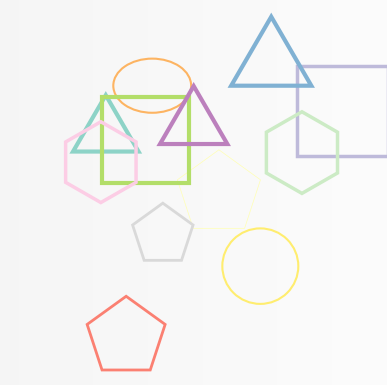[{"shape": "triangle", "thickness": 3, "radius": 0.49, "center": [0.273, 0.655]}, {"shape": "pentagon", "thickness": 0.5, "radius": 0.56, "center": [0.565, 0.498]}, {"shape": "square", "thickness": 2.5, "radius": 0.59, "center": [0.883, 0.712]}, {"shape": "pentagon", "thickness": 2, "radius": 0.53, "center": [0.326, 0.125]}, {"shape": "triangle", "thickness": 3, "radius": 0.6, "center": [0.7, 0.837]}, {"shape": "oval", "thickness": 1.5, "radius": 0.5, "center": [0.393, 0.777]}, {"shape": "square", "thickness": 3, "radius": 0.56, "center": [0.375, 0.637]}, {"shape": "hexagon", "thickness": 2.5, "radius": 0.52, "center": [0.26, 0.579]}, {"shape": "pentagon", "thickness": 2, "radius": 0.41, "center": [0.42, 0.39]}, {"shape": "triangle", "thickness": 3, "radius": 0.5, "center": [0.5, 0.676]}, {"shape": "hexagon", "thickness": 2.5, "radius": 0.53, "center": [0.779, 0.604]}, {"shape": "circle", "thickness": 1.5, "radius": 0.49, "center": [0.672, 0.309]}]